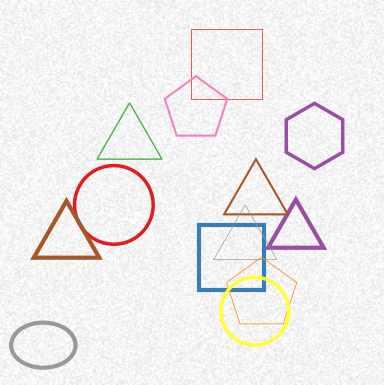[{"shape": "circle", "thickness": 2.5, "radius": 0.51, "center": [0.296, 0.468]}, {"shape": "square", "thickness": 0.5, "radius": 0.46, "center": [0.588, 0.834]}, {"shape": "square", "thickness": 3, "radius": 0.42, "center": [0.601, 0.331]}, {"shape": "triangle", "thickness": 1, "radius": 0.49, "center": [0.336, 0.635]}, {"shape": "hexagon", "thickness": 2.5, "radius": 0.42, "center": [0.817, 0.647]}, {"shape": "triangle", "thickness": 3, "radius": 0.42, "center": [0.768, 0.398]}, {"shape": "pentagon", "thickness": 0.5, "radius": 0.48, "center": [0.68, 0.236]}, {"shape": "circle", "thickness": 2.5, "radius": 0.44, "center": [0.662, 0.192]}, {"shape": "triangle", "thickness": 1.5, "radius": 0.48, "center": [0.665, 0.491]}, {"shape": "triangle", "thickness": 3, "radius": 0.49, "center": [0.173, 0.38]}, {"shape": "pentagon", "thickness": 1.5, "radius": 0.43, "center": [0.509, 0.717]}, {"shape": "oval", "thickness": 3, "radius": 0.42, "center": [0.113, 0.103]}, {"shape": "triangle", "thickness": 0.5, "radius": 0.47, "center": [0.637, 0.373]}]